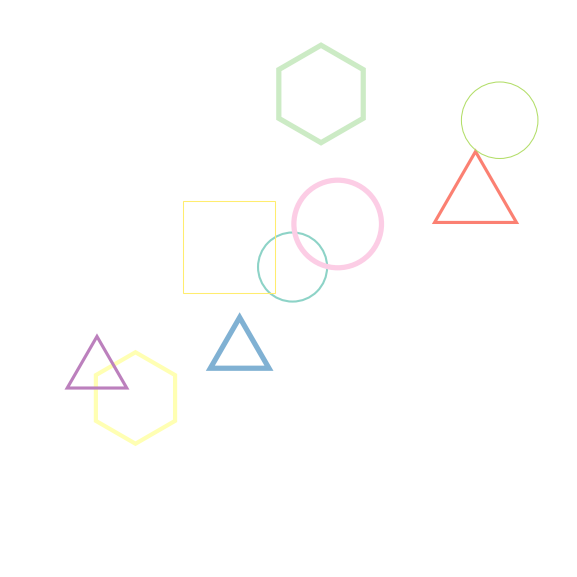[{"shape": "circle", "thickness": 1, "radius": 0.3, "center": [0.507, 0.537]}, {"shape": "hexagon", "thickness": 2, "radius": 0.4, "center": [0.235, 0.31]}, {"shape": "triangle", "thickness": 1.5, "radius": 0.41, "center": [0.823, 0.655]}, {"shape": "triangle", "thickness": 2.5, "radius": 0.29, "center": [0.415, 0.391]}, {"shape": "circle", "thickness": 0.5, "radius": 0.33, "center": [0.865, 0.791]}, {"shape": "circle", "thickness": 2.5, "radius": 0.38, "center": [0.585, 0.611]}, {"shape": "triangle", "thickness": 1.5, "radius": 0.3, "center": [0.168, 0.357]}, {"shape": "hexagon", "thickness": 2.5, "radius": 0.42, "center": [0.556, 0.836]}, {"shape": "square", "thickness": 0.5, "radius": 0.4, "center": [0.396, 0.571]}]